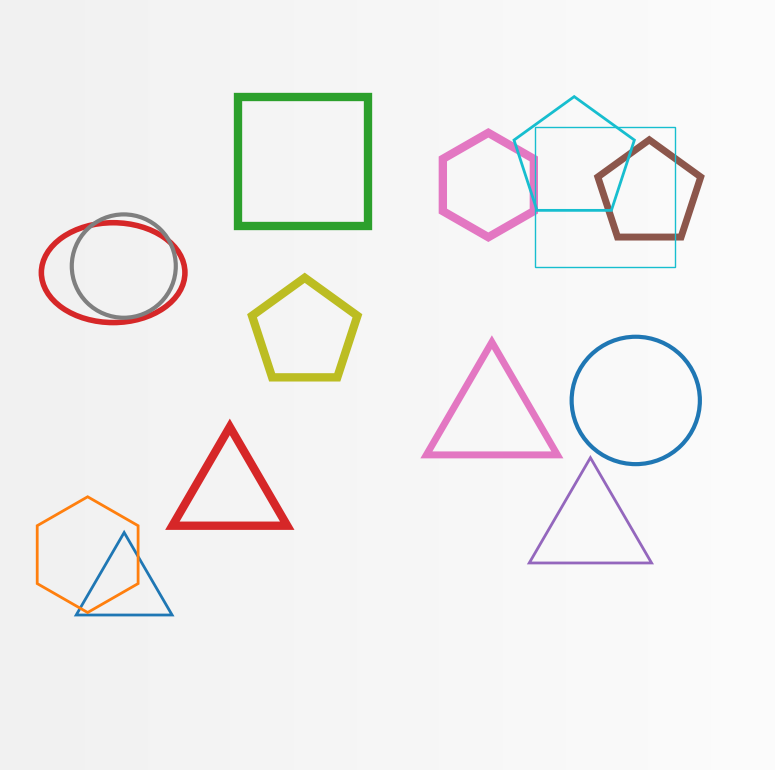[{"shape": "circle", "thickness": 1.5, "radius": 0.41, "center": [0.82, 0.48]}, {"shape": "triangle", "thickness": 1, "radius": 0.36, "center": [0.16, 0.237]}, {"shape": "hexagon", "thickness": 1, "radius": 0.38, "center": [0.113, 0.28]}, {"shape": "square", "thickness": 3, "radius": 0.42, "center": [0.391, 0.791]}, {"shape": "triangle", "thickness": 3, "radius": 0.43, "center": [0.297, 0.36]}, {"shape": "oval", "thickness": 2, "radius": 0.46, "center": [0.146, 0.646]}, {"shape": "triangle", "thickness": 1, "radius": 0.46, "center": [0.762, 0.314]}, {"shape": "pentagon", "thickness": 2.5, "radius": 0.35, "center": [0.838, 0.749]}, {"shape": "triangle", "thickness": 2.5, "radius": 0.49, "center": [0.635, 0.458]}, {"shape": "hexagon", "thickness": 3, "radius": 0.34, "center": [0.63, 0.76]}, {"shape": "circle", "thickness": 1.5, "radius": 0.34, "center": [0.16, 0.654]}, {"shape": "pentagon", "thickness": 3, "radius": 0.36, "center": [0.393, 0.568]}, {"shape": "square", "thickness": 0.5, "radius": 0.45, "center": [0.781, 0.744]}, {"shape": "pentagon", "thickness": 1, "radius": 0.41, "center": [0.741, 0.793]}]